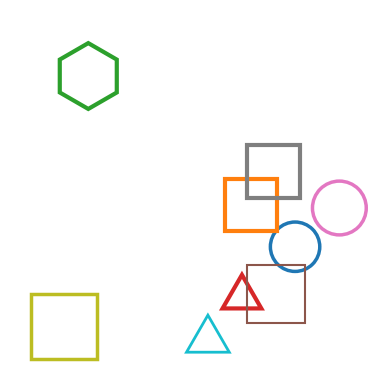[{"shape": "circle", "thickness": 2.5, "radius": 0.32, "center": [0.766, 0.359]}, {"shape": "square", "thickness": 3, "radius": 0.34, "center": [0.651, 0.468]}, {"shape": "hexagon", "thickness": 3, "radius": 0.43, "center": [0.229, 0.803]}, {"shape": "triangle", "thickness": 3, "radius": 0.29, "center": [0.628, 0.228]}, {"shape": "square", "thickness": 1.5, "radius": 0.38, "center": [0.717, 0.236]}, {"shape": "circle", "thickness": 2.5, "radius": 0.35, "center": [0.881, 0.46]}, {"shape": "square", "thickness": 3, "radius": 0.34, "center": [0.71, 0.554]}, {"shape": "square", "thickness": 2.5, "radius": 0.42, "center": [0.166, 0.151]}, {"shape": "triangle", "thickness": 2, "radius": 0.32, "center": [0.54, 0.117]}]